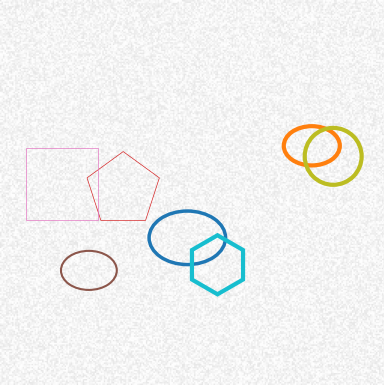[{"shape": "oval", "thickness": 2.5, "radius": 0.5, "center": [0.487, 0.382]}, {"shape": "oval", "thickness": 3, "radius": 0.36, "center": [0.81, 0.621]}, {"shape": "pentagon", "thickness": 0.5, "radius": 0.49, "center": [0.32, 0.507]}, {"shape": "oval", "thickness": 1.5, "radius": 0.36, "center": [0.231, 0.298]}, {"shape": "square", "thickness": 0.5, "radius": 0.47, "center": [0.161, 0.522]}, {"shape": "circle", "thickness": 3, "radius": 0.37, "center": [0.865, 0.594]}, {"shape": "hexagon", "thickness": 3, "radius": 0.38, "center": [0.565, 0.312]}]